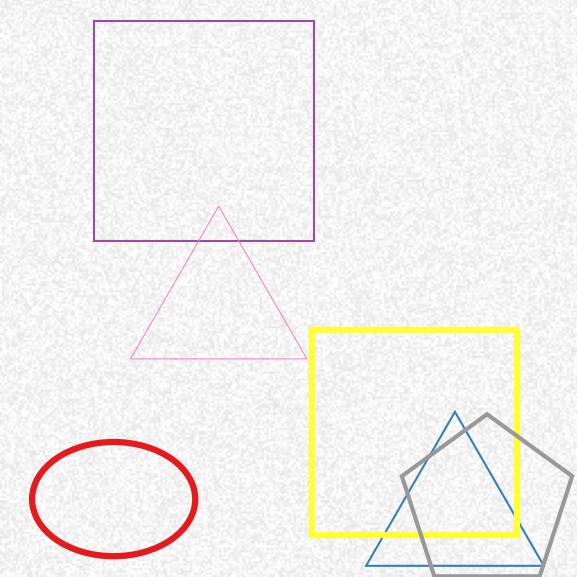[{"shape": "oval", "thickness": 3, "radius": 0.71, "center": [0.197, 0.135]}, {"shape": "triangle", "thickness": 1, "radius": 0.89, "center": [0.788, 0.108]}, {"shape": "square", "thickness": 1, "radius": 0.95, "center": [0.353, 0.773]}, {"shape": "square", "thickness": 3, "radius": 0.89, "center": [0.717, 0.25]}, {"shape": "triangle", "thickness": 0.5, "radius": 0.88, "center": [0.379, 0.466]}, {"shape": "pentagon", "thickness": 2, "radius": 0.78, "center": [0.843, 0.127]}]